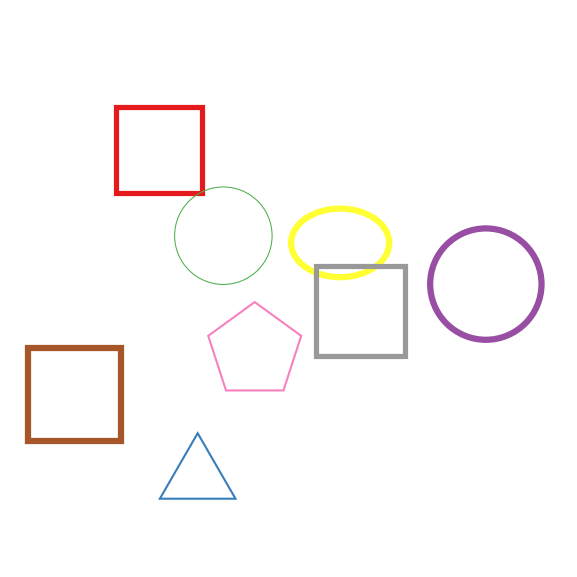[{"shape": "square", "thickness": 2.5, "radius": 0.37, "center": [0.275, 0.739]}, {"shape": "triangle", "thickness": 1, "radius": 0.38, "center": [0.342, 0.173]}, {"shape": "circle", "thickness": 0.5, "radius": 0.42, "center": [0.387, 0.591]}, {"shape": "circle", "thickness": 3, "radius": 0.48, "center": [0.841, 0.507]}, {"shape": "oval", "thickness": 3, "radius": 0.42, "center": [0.589, 0.579]}, {"shape": "square", "thickness": 3, "radius": 0.4, "center": [0.128, 0.316]}, {"shape": "pentagon", "thickness": 1, "radius": 0.42, "center": [0.441, 0.391]}, {"shape": "square", "thickness": 2.5, "radius": 0.39, "center": [0.624, 0.461]}]